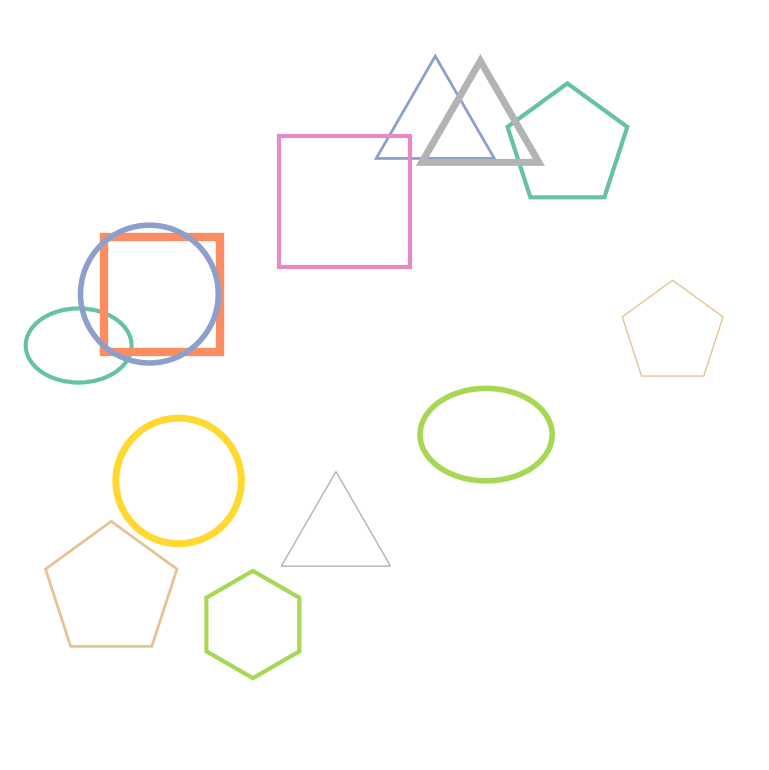[{"shape": "oval", "thickness": 1.5, "radius": 0.34, "center": [0.102, 0.551]}, {"shape": "pentagon", "thickness": 1.5, "radius": 0.41, "center": [0.737, 0.81]}, {"shape": "square", "thickness": 3, "radius": 0.38, "center": [0.211, 0.617]}, {"shape": "circle", "thickness": 2, "radius": 0.45, "center": [0.194, 0.618]}, {"shape": "triangle", "thickness": 1, "radius": 0.44, "center": [0.565, 0.839]}, {"shape": "square", "thickness": 1.5, "radius": 0.43, "center": [0.448, 0.739]}, {"shape": "oval", "thickness": 2, "radius": 0.43, "center": [0.631, 0.436]}, {"shape": "hexagon", "thickness": 1.5, "radius": 0.35, "center": [0.328, 0.189]}, {"shape": "circle", "thickness": 2.5, "radius": 0.41, "center": [0.232, 0.375]}, {"shape": "pentagon", "thickness": 1, "radius": 0.45, "center": [0.144, 0.233]}, {"shape": "pentagon", "thickness": 0.5, "radius": 0.34, "center": [0.874, 0.567]}, {"shape": "triangle", "thickness": 2.5, "radius": 0.44, "center": [0.624, 0.833]}, {"shape": "triangle", "thickness": 0.5, "radius": 0.41, "center": [0.436, 0.306]}]